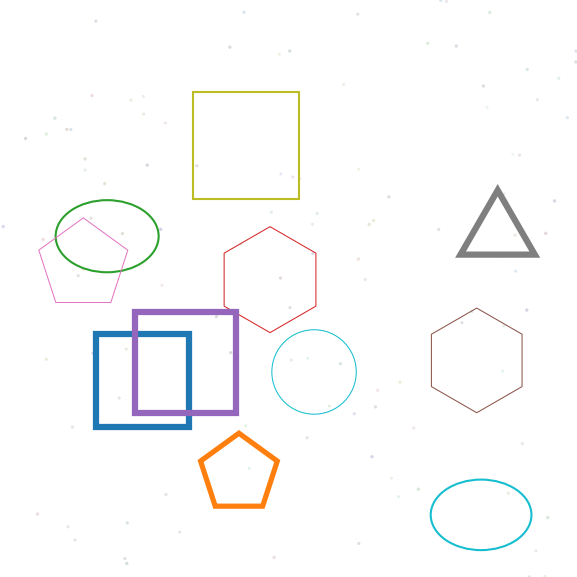[{"shape": "square", "thickness": 3, "radius": 0.4, "center": [0.247, 0.341]}, {"shape": "pentagon", "thickness": 2.5, "radius": 0.35, "center": [0.414, 0.179]}, {"shape": "oval", "thickness": 1, "radius": 0.45, "center": [0.186, 0.59]}, {"shape": "hexagon", "thickness": 0.5, "radius": 0.46, "center": [0.468, 0.515]}, {"shape": "square", "thickness": 3, "radius": 0.44, "center": [0.322, 0.372]}, {"shape": "hexagon", "thickness": 0.5, "radius": 0.45, "center": [0.826, 0.375]}, {"shape": "pentagon", "thickness": 0.5, "radius": 0.41, "center": [0.144, 0.541]}, {"shape": "triangle", "thickness": 3, "radius": 0.37, "center": [0.862, 0.595]}, {"shape": "square", "thickness": 1, "radius": 0.46, "center": [0.426, 0.748]}, {"shape": "oval", "thickness": 1, "radius": 0.44, "center": [0.833, 0.108]}, {"shape": "circle", "thickness": 0.5, "radius": 0.37, "center": [0.544, 0.355]}]